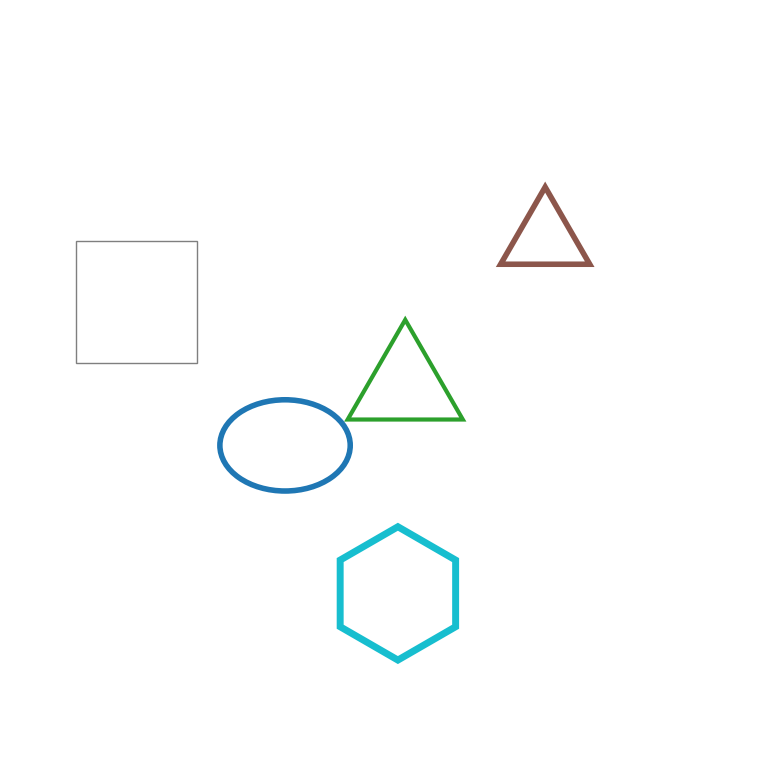[{"shape": "oval", "thickness": 2, "radius": 0.42, "center": [0.37, 0.422]}, {"shape": "triangle", "thickness": 1.5, "radius": 0.43, "center": [0.526, 0.498]}, {"shape": "triangle", "thickness": 2, "radius": 0.33, "center": [0.708, 0.69]}, {"shape": "square", "thickness": 0.5, "radius": 0.39, "center": [0.178, 0.608]}, {"shape": "hexagon", "thickness": 2.5, "radius": 0.43, "center": [0.517, 0.229]}]